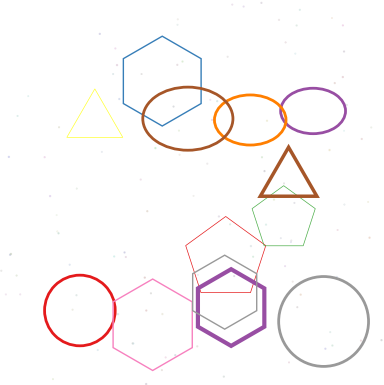[{"shape": "circle", "thickness": 2, "radius": 0.46, "center": [0.207, 0.194]}, {"shape": "pentagon", "thickness": 0.5, "radius": 0.55, "center": [0.586, 0.328]}, {"shape": "hexagon", "thickness": 1, "radius": 0.58, "center": [0.421, 0.789]}, {"shape": "pentagon", "thickness": 0.5, "radius": 0.43, "center": [0.737, 0.431]}, {"shape": "oval", "thickness": 2, "radius": 0.42, "center": [0.813, 0.712]}, {"shape": "hexagon", "thickness": 3, "radius": 0.5, "center": [0.6, 0.201]}, {"shape": "oval", "thickness": 2, "radius": 0.46, "center": [0.65, 0.688]}, {"shape": "triangle", "thickness": 0.5, "radius": 0.42, "center": [0.246, 0.685]}, {"shape": "triangle", "thickness": 2.5, "radius": 0.42, "center": [0.75, 0.533]}, {"shape": "oval", "thickness": 2, "radius": 0.59, "center": [0.488, 0.692]}, {"shape": "hexagon", "thickness": 1, "radius": 0.59, "center": [0.397, 0.156]}, {"shape": "hexagon", "thickness": 1, "radius": 0.48, "center": [0.584, 0.241]}, {"shape": "circle", "thickness": 2, "radius": 0.58, "center": [0.841, 0.165]}]